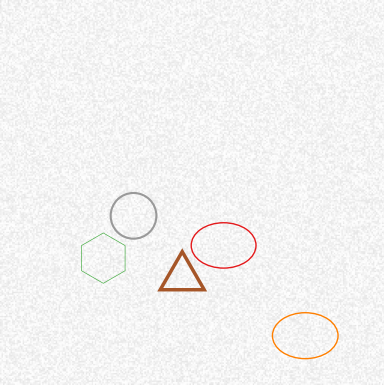[{"shape": "oval", "thickness": 1, "radius": 0.42, "center": [0.581, 0.363]}, {"shape": "hexagon", "thickness": 0.5, "radius": 0.33, "center": [0.268, 0.329]}, {"shape": "oval", "thickness": 1, "radius": 0.43, "center": [0.793, 0.128]}, {"shape": "triangle", "thickness": 2.5, "radius": 0.33, "center": [0.473, 0.28]}, {"shape": "circle", "thickness": 1.5, "radius": 0.3, "center": [0.347, 0.439]}]